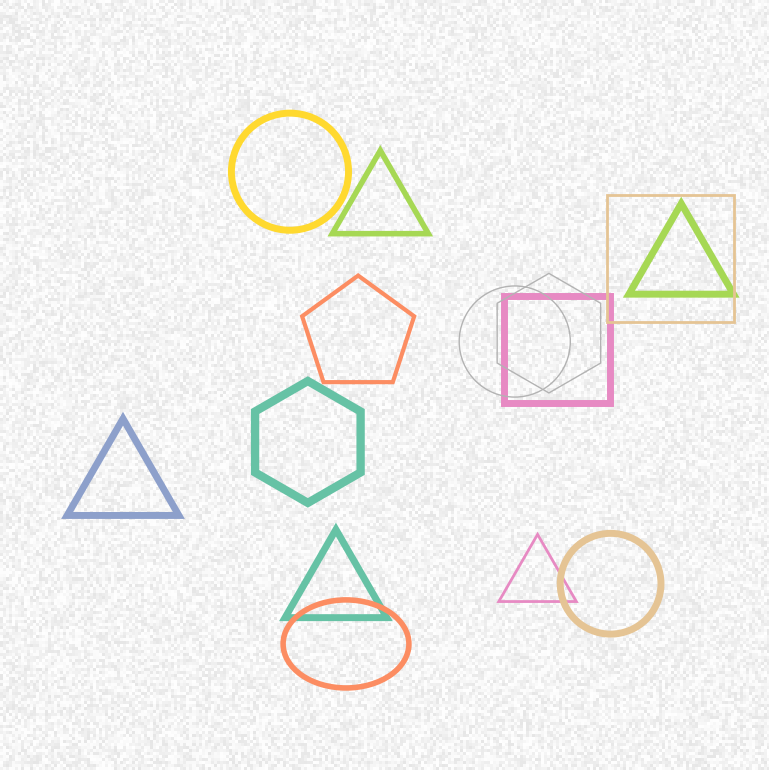[{"shape": "hexagon", "thickness": 3, "radius": 0.4, "center": [0.4, 0.426]}, {"shape": "triangle", "thickness": 2.5, "radius": 0.38, "center": [0.436, 0.236]}, {"shape": "pentagon", "thickness": 1.5, "radius": 0.38, "center": [0.465, 0.566]}, {"shape": "oval", "thickness": 2, "radius": 0.41, "center": [0.449, 0.164]}, {"shape": "triangle", "thickness": 2.5, "radius": 0.42, "center": [0.16, 0.372]}, {"shape": "triangle", "thickness": 1, "radius": 0.29, "center": [0.698, 0.248]}, {"shape": "square", "thickness": 2.5, "radius": 0.35, "center": [0.723, 0.546]}, {"shape": "triangle", "thickness": 2.5, "radius": 0.39, "center": [0.885, 0.657]}, {"shape": "triangle", "thickness": 2, "radius": 0.36, "center": [0.494, 0.733]}, {"shape": "circle", "thickness": 2.5, "radius": 0.38, "center": [0.377, 0.777]}, {"shape": "circle", "thickness": 2.5, "radius": 0.33, "center": [0.793, 0.242]}, {"shape": "square", "thickness": 1, "radius": 0.41, "center": [0.871, 0.664]}, {"shape": "circle", "thickness": 0.5, "radius": 0.36, "center": [0.669, 0.556]}, {"shape": "hexagon", "thickness": 0.5, "radius": 0.39, "center": [0.713, 0.567]}]